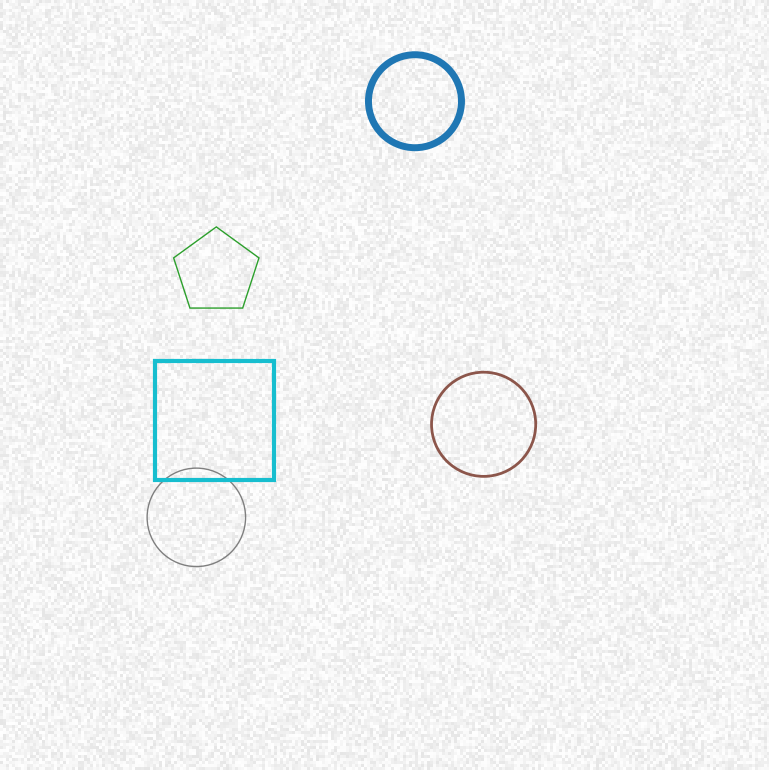[{"shape": "circle", "thickness": 2.5, "radius": 0.3, "center": [0.539, 0.869]}, {"shape": "pentagon", "thickness": 0.5, "radius": 0.29, "center": [0.281, 0.647]}, {"shape": "circle", "thickness": 1, "radius": 0.34, "center": [0.628, 0.449]}, {"shape": "circle", "thickness": 0.5, "radius": 0.32, "center": [0.255, 0.328]}, {"shape": "square", "thickness": 1.5, "radius": 0.39, "center": [0.278, 0.454]}]